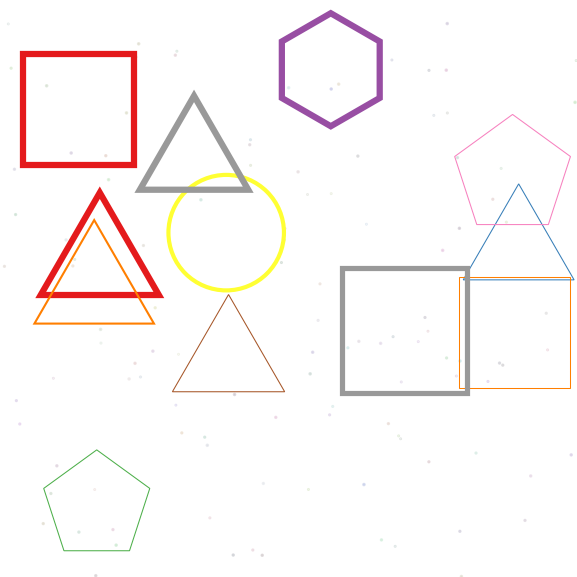[{"shape": "square", "thickness": 3, "radius": 0.48, "center": [0.136, 0.809]}, {"shape": "triangle", "thickness": 3, "radius": 0.59, "center": [0.173, 0.547]}, {"shape": "triangle", "thickness": 0.5, "radius": 0.55, "center": [0.898, 0.57]}, {"shape": "pentagon", "thickness": 0.5, "radius": 0.48, "center": [0.168, 0.124]}, {"shape": "hexagon", "thickness": 3, "radius": 0.49, "center": [0.573, 0.878]}, {"shape": "square", "thickness": 0.5, "radius": 0.48, "center": [0.891, 0.423]}, {"shape": "triangle", "thickness": 1, "radius": 0.6, "center": [0.163, 0.499]}, {"shape": "circle", "thickness": 2, "radius": 0.5, "center": [0.392, 0.596]}, {"shape": "triangle", "thickness": 0.5, "radius": 0.56, "center": [0.396, 0.377]}, {"shape": "pentagon", "thickness": 0.5, "radius": 0.53, "center": [0.888, 0.696]}, {"shape": "square", "thickness": 2.5, "radius": 0.54, "center": [0.7, 0.427]}, {"shape": "triangle", "thickness": 3, "radius": 0.54, "center": [0.336, 0.725]}]